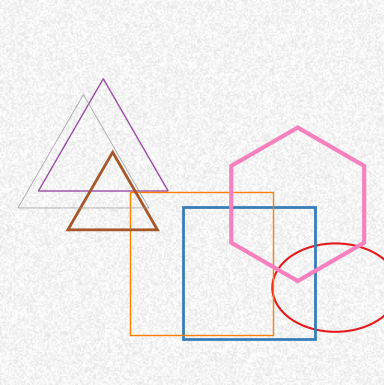[{"shape": "oval", "thickness": 1.5, "radius": 0.82, "center": [0.871, 0.253]}, {"shape": "square", "thickness": 2, "radius": 0.86, "center": [0.646, 0.292]}, {"shape": "triangle", "thickness": 1, "radius": 0.97, "center": [0.268, 0.601]}, {"shape": "square", "thickness": 1, "radius": 0.93, "center": [0.524, 0.317]}, {"shape": "triangle", "thickness": 2, "radius": 0.67, "center": [0.293, 0.47]}, {"shape": "hexagon", "thickness": 3, "radius": 1.0, "center": [0.773, 0.469]}, {"shape": "triangle", "thickness": 0.5, "radius": 0.98, "center": [0.217, 0.558]}]